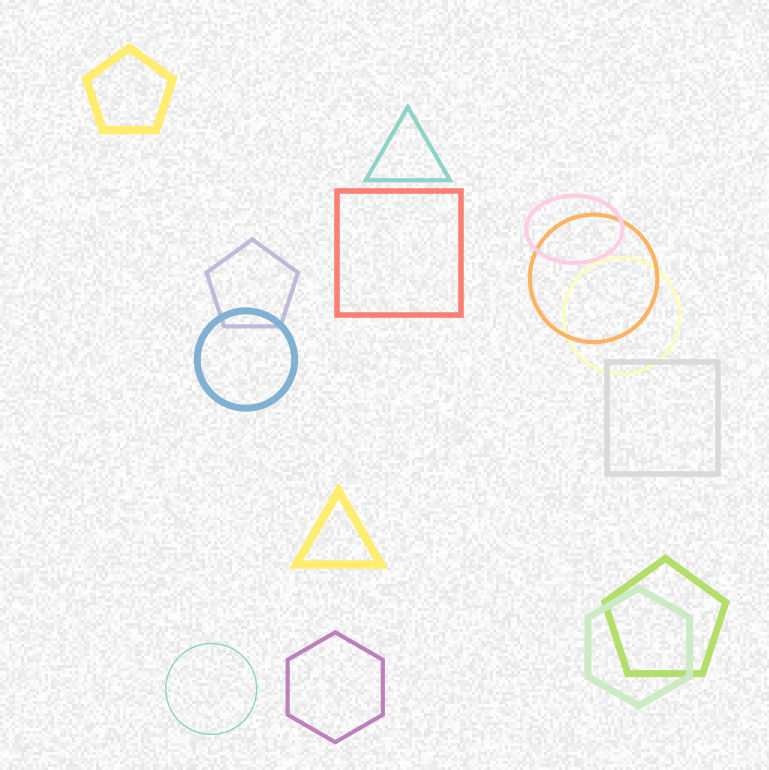[{"shape": "triangle", "thickness": 1.5, "radius": 0.32, "center": [0.53, 0.798]}, {"shape": "circle", "thickness": 0.5, "radius": 0.3, "center": [0.274, 0.105]}, {"shape": "circle", "thickness": 1, "radius": 0.38, "center": [0.807, 0.59]}, {"shape": "pentagon", "thickness": 1.5, "radius": 0.31, "center": [0.328, 0.627]}, {"shape": "square", "thickness": 2, "radius": 0.4, "center": [0.518, 0.671]}, {"shape": "circle", "thickness": 2.5, "radius": 0.32, "center": [0.319, 0.533]}, {"shape": "circle", "thickness": 1.5, "radius": 0.41, "center": [0.771, 0.638]}, {"shape": "pentagon", "thickness": 2.5, "radius": 0.41, "center": [0.864, 0.192]}, {"shape": "oval", "thickness": 1.5, "radius": 0.31, "center": [0.746, 0.702]}, {"shape": "square", "thickness": 2, "radius": 0.36, "center": [0.861, 0.457]}, {"shape": "hexagon", "thickness": 1.5, "radius": 0.36, "center": [0.435, 0.107]}, {"shape": "hexagon", "thickness": 2.5, "radius": 0.38, "center": [0.83, 0.16]}, {"shape": "pentagon", "thickness": 3, "radius": 0.3, "center": [0.168, 0.879]}, {"shape": "triangle", "thickness": 3, "radius": 0.32, "center": [0.44, 0.299]}]